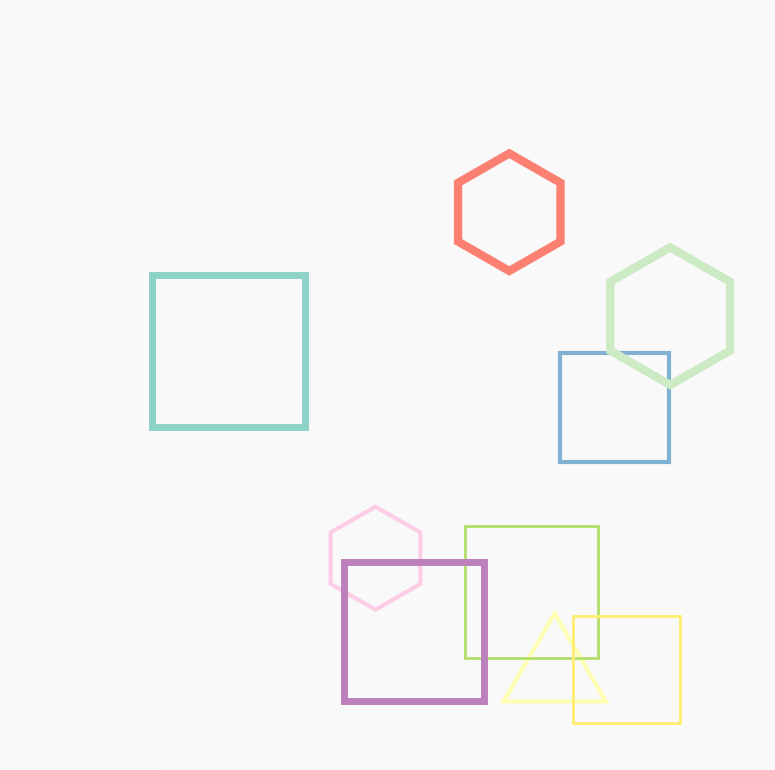[{"shape": "square", "thickness": 2.5, "radius": 0.49, "center": [0.294, 0.544]}, {"shape": "triangle", "thickness": 1.5, "radius": 0.38, "center": [0.716, 0.127]}, {"shape": "hexagon", "thickness": 3, "radius": 0.38, "center": [0.657, 0.724]}, {"shape": "square", "thickness": 1.5, "radius": 0.35, "center": [0.793, 0.471]}, {"shape": "square", "thickness": 1, "radius": 0.43, "center": [0.686, 0.232]}, {"shape": "hexagon", "thickness": 1.5, "radius": 0.33, "center": [0.485, 0.275]}, {"shape": "square", "thickness": 2.5, "radius": 0.45, "center": [0.535, 0.18]}, {"shape": "hexagon", "thickness": 3, "radius": 0.45, "center": [0.865, 0.589]}, {"shape": "square", "thickness": 1, "radius": 0.35, "center": [0.808, 0.131]}]